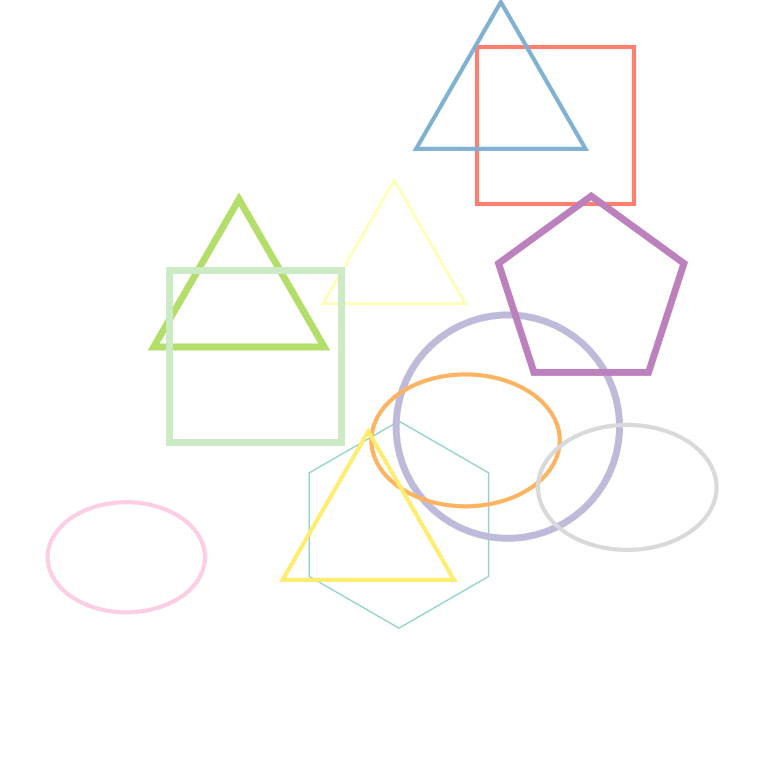[{"shape": "hexagon", "thickness": 0.5, "radius": 0.67, "center": [0.518, 0.319]}, {"shape": "triangle", "thickness": 1, "radius": 0.53, "center": [0.512, 0.659]}, {"shape": "circle", "thickness": 2.5, "radius": 0.73, "center": [0.66, 0.446]}, {"shape": "square", "thickness": 1.5, "radius": 0.51, "center": [0.721, 0.837]}, {"shape": "triangle", "thickness": 1.5, "radius": 0.64, "center": [0.65, 0.87]}, {"shape": "oval", "thickness": 1.5, "radius": 0.61, "center": [0.605, 0.428]}, {"shape": "triangle", "thickness": 2.5, "radius": 0.64, "center": [0.31, 0.613]}, {"shape": "oval", "thickness": 1.5, "radius": 0.51, "center": [0.164, 0.276]}, {"shape": "oval", "thickness": 1.5, "radius": 0.58, "center": [0.815, 0.367]}, {"shape": "pentagon", "thickness": 2.5, "radius": 0.63, "center": [0.768, 0.619]}, {"shape": "square", "thickness": 2.5, "radius": 0.56, "center": [0.331, 0.538]}, {"shape": "triangle", "thickness": 1.5, "radius": 0.64, "center": [0.478, 0.311]}]